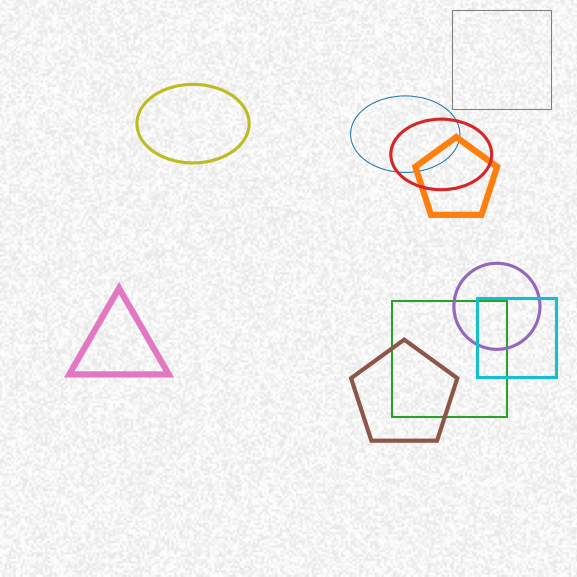[{"shape": "oval", "thickness": 0.5, "radius": 0.47, "center": [0.702, 0.767]}, {"shape": "pentagon", "thickness": 3, "radius": 0.37, "center": [0.79, 0.687]}, {"shape": "square", "thickness": 1, "radius": 0.5, "center": [0.778, 0.377]}, {"shape": "oval", "thickness": 1.5, "radius": 0.44, "center": [0.764, 0.732]}, {"shape": "circle", "thickness": 1.5, "radius": 0.37, "center": [0.86, 0.469]}, {"shape": "pentagon", "thickness": 2, "radius": 0.48, "center": [0.7, 0.314]}, {"shape": "triangle", "thickness": 3, "radius": 0.5, "center": [0.206, 0.401]}, {"shape": "square", "thickness": 0.5, "radius": 0.43, "center": [0.868, 0.896]}, {"shape": "oval", "thickness": 1.5, "radius": 0.49, "center": [0.334, 0.785]}, {"shape": "square", "thickness": 1.5, "radius": 0.34, "center": [0.894, 0.415]}]